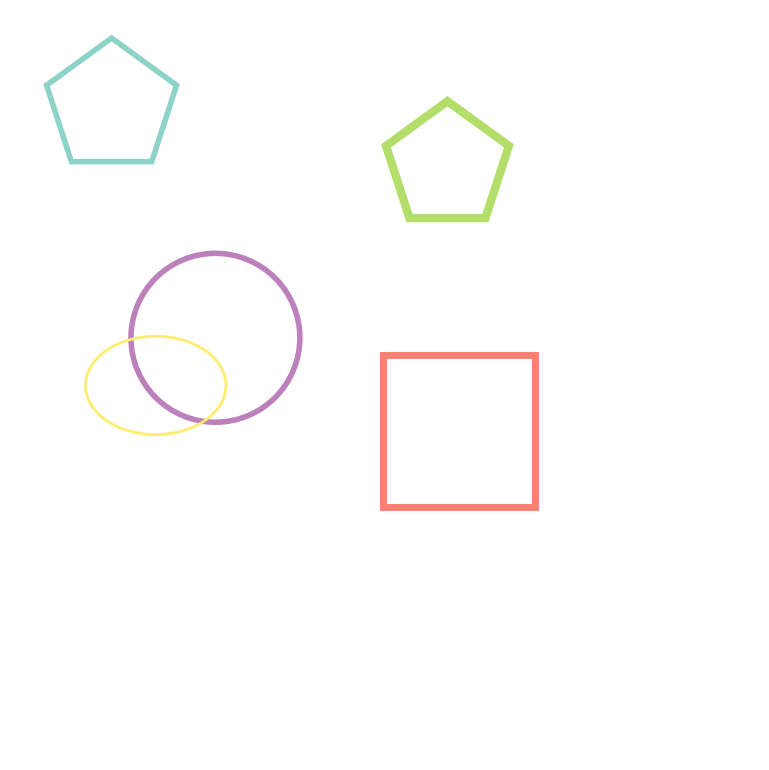[{"shape": "pentagon", "thickness": 2, "radius": 0.44, "center": [0.145, 0.862]}, {"shape": "square", "thickness": 2.5, "radius": 0.49, "center": [0.596, 0.44]}, {"shape": "pentagon", "thickness": 3, "radius": 0.42, "center": [0.581, 0.785]}, {"shape": "circle", "thickness": 2, "radius": 0.55, "center": [0.28, 0.561]}, {"shape": "oval", "thickness": 1, "radius": 0.46, "center": [0.202, 0.499]}]